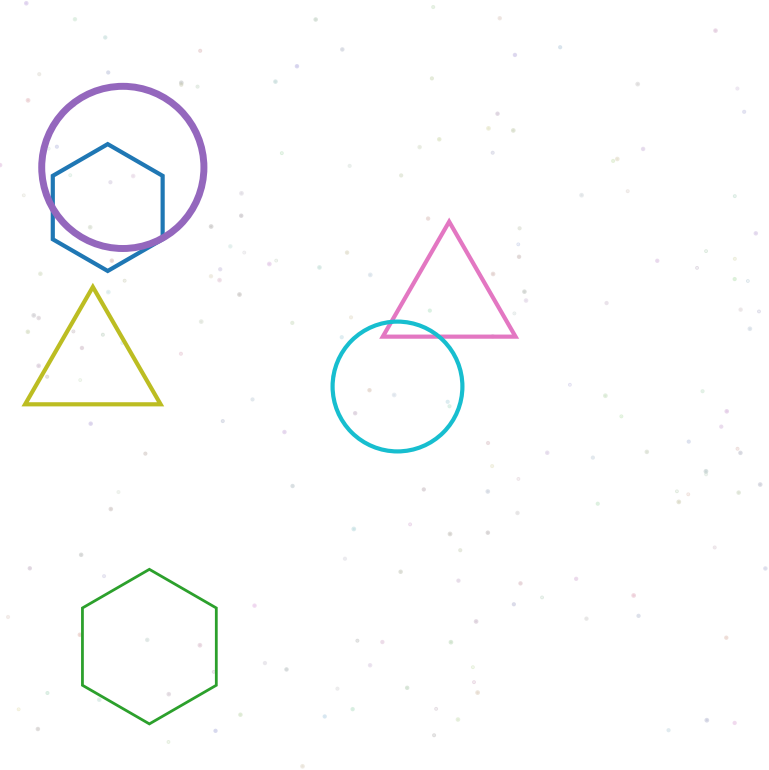[{"shape": "hexagon", "thickness": 1.5, "radius": 0.41, "center": [0.14, 0.73]}, {"shape": "hexagon", "thickness": 1, "radius": 0.5, "center": [0.194, 0.16]}, {"shape": "circle", "thickness": 2.5, "radius": 0.53, "center": [0.16, 0.783]}, {"shape": "triangle", "thickness": 1.5, "radius": 0.5, "center": [0.583, 0.613]}, {"shape": "triangle", "thickness": 1.5, "radius": 0.51, "center": [0.121, 0.526]}, {"shape": "circle", "thickness": 1.5, "radius": 0.42, "center": [0.516, 0.498]}]